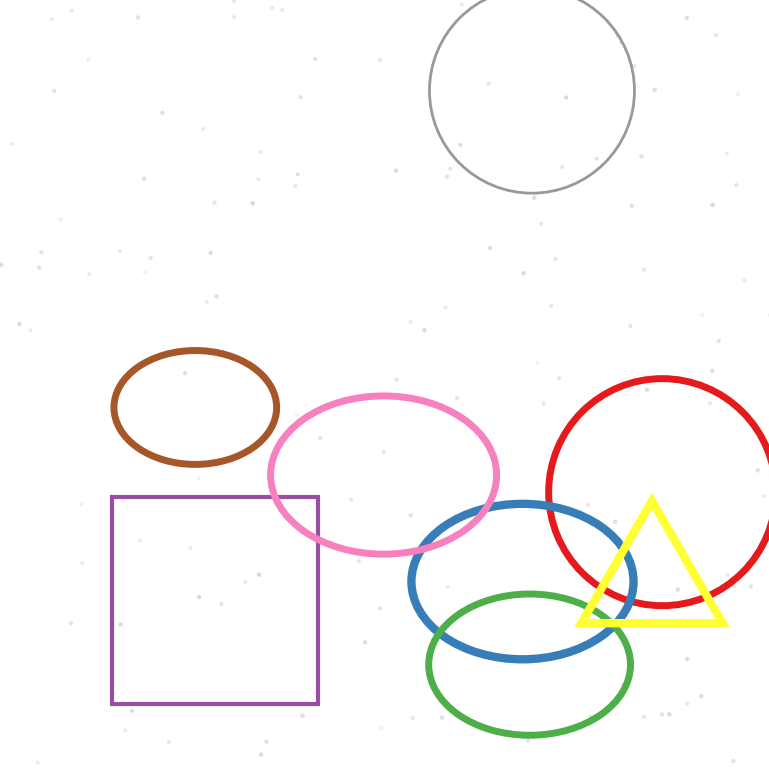[{"shape": "circle", "thickness": 2.5, "radius": 0.74, "center": [0.86, 0.361]}, {"shape": "oval", "thickness": 3, "radius": 0.72, "center": [0.679, 0.245]}, {"shape": "oval", "thickness": 2.5, "radius": 0.66, "center": [0.688, 0.137]}, {"shape": "square", "thickness": 1.5, "radius": 0.67, "center": [0.279, 0.22]}, {"shape": "triangle", "thickness": 3, "radius": 0.53, "center": [0.847, 0.244]}, {"shape": "oval", "thickness": 2.5, "radius": 0.53, "center": [0.254, 0.471]}, {"shape": "oval", "thickness": 2.5, "radius": 0.73, "center": [0.498, 0.383]}, {"shape": "circle", "thickness": 1, "radius": 0.67, "center": [0.691, 0.882]}]